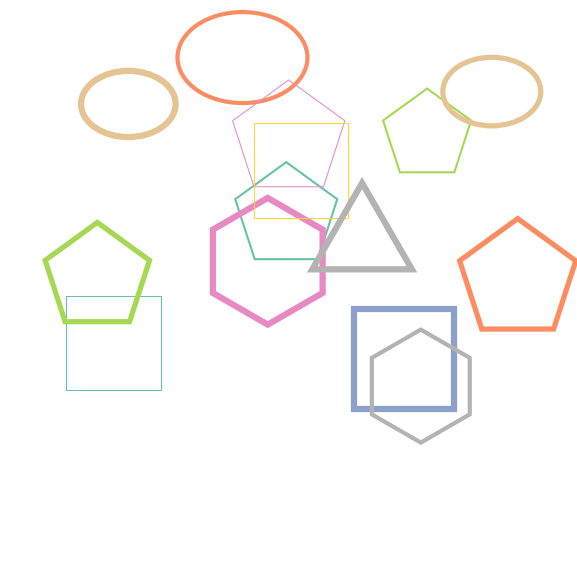[{"shape": "square", "thickness": 0.5, "radius": 0.41, "center": [0.196, 0.406]}, {"shape": "pentagon", "thickness": 1, "radius": 0.46, "center": [0.496, 0.626]}, {"shape": "oval", "thickness": 2, "radius": 0.56, "center": [0.42, 0.899]}, {"shape": "pentagon", "thickness": 2.5, "radius": 0.53, "center": [0.896, 0.515]}, {"shape": "square", "thickness": 3, "radius": 0.43, "center": [0.699, 0.378]}, {"shape": "hexagon", "thickness": 3, "radius": 0.55, "center": [0.464, 0.547]}, {"shape": "pentagon", "thickness": 0.5, "radius": 0.51, "center": [0.5, 0.758]}, {"shape": "pentagon", "thickness": 2.5, "radius": 0.48, "center": [0.169, 0.519]}, {"shape": "pentagon", "thickness": 1, "radius": 0.4, "center": [0.74, 0.766]}, {"shape": "square", "thickness": 0.5, "radius": 0.41, "center": [0.521, 0.704]}, {"shape": "oval", "thickness": 3, "radius": 0.41, "center": [0.222, 0.819]}, {"shape": "oval", "thickness": 2.5, "radius": 0.42, "center": [0.852, 0.841]}, {"shape": "triangle", "thickness": 3, "radius": 0.5, "center": [0.627, 0.583]}, {"shape": "hexagon", "thickness": 2, "radius": 0.49, "center": [0.729, 0.331]}]